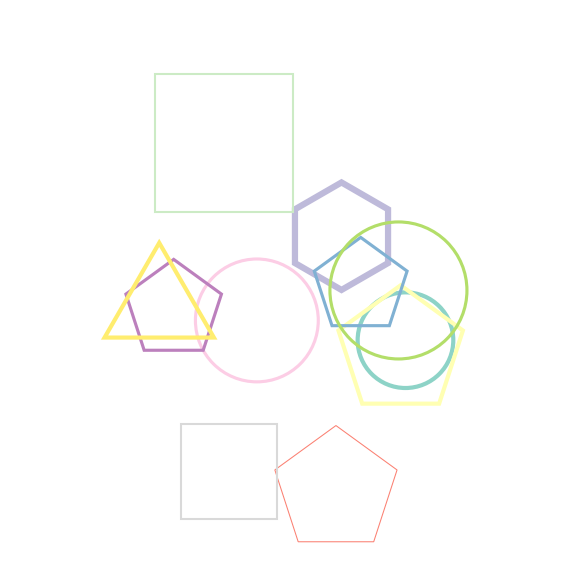[{"shape": "circle", "thickness": 2, "radius": 0.41, "center": [0.702, 0.41]}, {"shape": "pentagon", "thickness": 2, "radius": 0.57, "center": [0.694, 0.392]}, {"shape": "hexagon", "thickness": 3, "radius": 0.47, "center": [0.591, 0.59]}, {"shape": "pentagon", "thickness": 0.5, "radius": 0.56, "center": [0.582, 0.151]}, {"shape": "pentagon", "thickness": 1.5, "radius": 0.42, "center": [0.625, 0.504]}, {"shape": "circle", "thickness": 1.5, "radius": 0.59, "center": [0.69, 0.496]}, {"shape": "circle", "thickness": 1.5, "radius": 0.53, "center": [0.445, 0.444]}, {"shape": "square", "thickness": 1, "radius": 0.41, "center": [0.396, 0.183]}, {"shape": "pentagon", "thickness": 1.5, "radius": 0.43, "center": [0.301, 0.463]}, {"shape": "square", "thickness": 1, "radius": 0.6, "center": [0.388, 0.751]}, {"shape": "triangle", "thickness": 2, "radius": 0.55, "center": [0.276, 0.469]}]